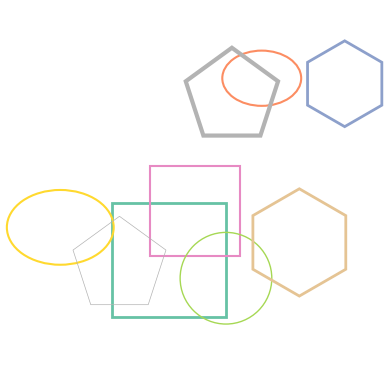[{"shape": "square", "thickness": 2, "radius": 0.74, "center": [0.439, 0.325]}, {"shape": "oval", "thickness": 1.5, "radius": 0.51, "center": [0.68, 0.797]}, {"shape": "hexagon", "thickness": 2, "radius": 0.56, "center": [0.895, 0.782]}, {"shape": "square", "thickness": 1.5, "radius": 0.58, "center": [0.506, 0.451]}, {"shape": "circle", "thickness": 1, "radius": 0.6, "center": [0.587, 0.277]}, {"shape": "oval", "thickness": 1.5, "radius": 0.69, "center": [0.157, 0.409]}, {"shape": "hexagon", "thickness": 2, "radius": 0.7, "center": [0.778, 0.37]}, {"shape": "pentagon", "thickness": 0.5, "radius": 0.63, "center": [0.31, 0.311]}, {"shape": "pentagon", "thickness": 3, "radius": 0.63, "center": [0.602, 0.75]}]